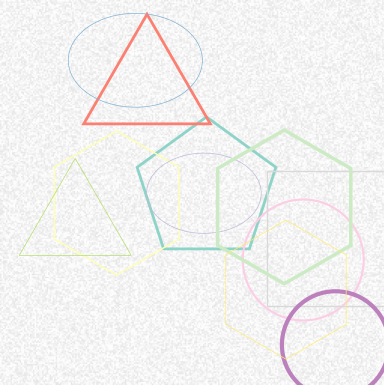[{"shape": "pentagon", "thickness": 2, "radius": 0.95, "center": [0.536, 0.507]}, {"shape": "hexagon", "thickness": 1, "radius": 0.93, "center": [0.303, 0.473]}, {"shape": "oval", "thickness": 0.5, "radius": 0.74, "center": [0.53, 0.498]}, {"shape": "triangle", "thickness": 2, "radius": 0.95, "center": [0.382, 0.773]}, {"shape": "oval", "thickness": 0.5, "radius": 0.87, "center": [0.352, 0.843]}, {"shape": "triangle", "thickness": 0.5, "radius": 0.84, "center": [0.195, 0.421]}, {"shape": "circle", "thickness": 1.5, "radius": 0.79, "center": [0.788, 0.325]}, {"shape": "square", "thickness": 1, "radius": 0.88, "center": [0.869, 0.38]}, {"shape": "circle", "thickness": 3, "radius": 0.7, "center": [0.871, 0.104]}, {"shape": "hexagon", "thickness": 2.5, "radius": 1.0, "center": [0.738, 0.463]}, {"shape": "hexagon", "thickness": 0.5, "radius": 0.9, "center": [0.743, 0.248]}]